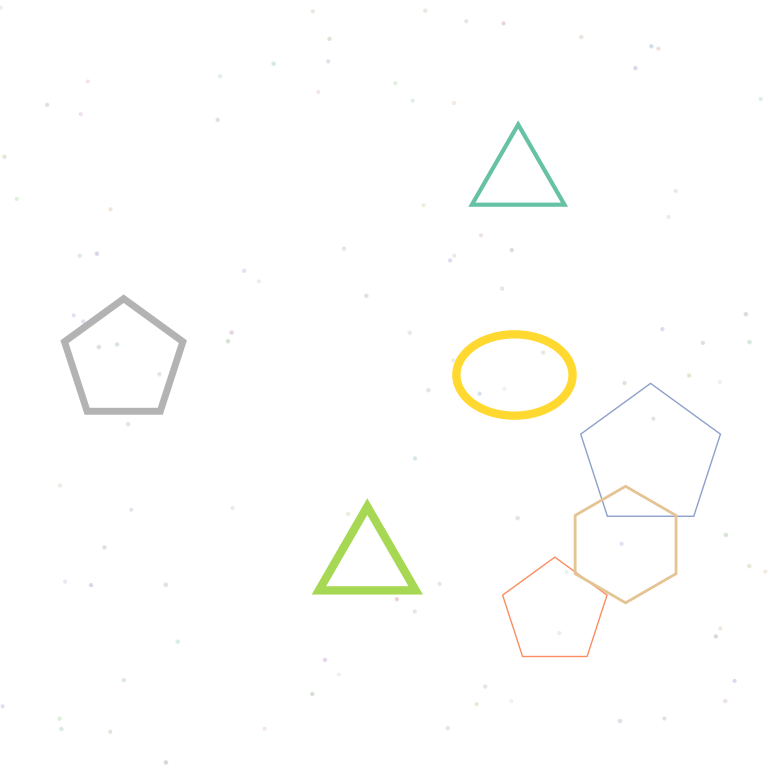[{"shape": "triangle", "thickness": 1.5, "radius": 0.35, "center": [0.673, 0.769]}, {"shape": "pentagon", "thickness": 0.5, "radius": 0.36, "center": [0.721, 0.205]}, {"shape": "pentagon", "thickness": 0.5, "radius": 0.48, "center": [0.845, 0.407]}, {"shape": "triangle", "thickness": 3, "radius": 0.36, "center": [0.477, 0.27]}, {"shape": "oval", "thickness": 3, "radius": 0.38, "center": [0.668, 0.513]}, {"shape": "hexagon", "thickness": 1, "radius": 0.38, "center": [0.812, 0.293]}, {"shape": "pentagon", "thickness": 2.5, "radius": 0.4, "center": [0.161, 0.531]}]